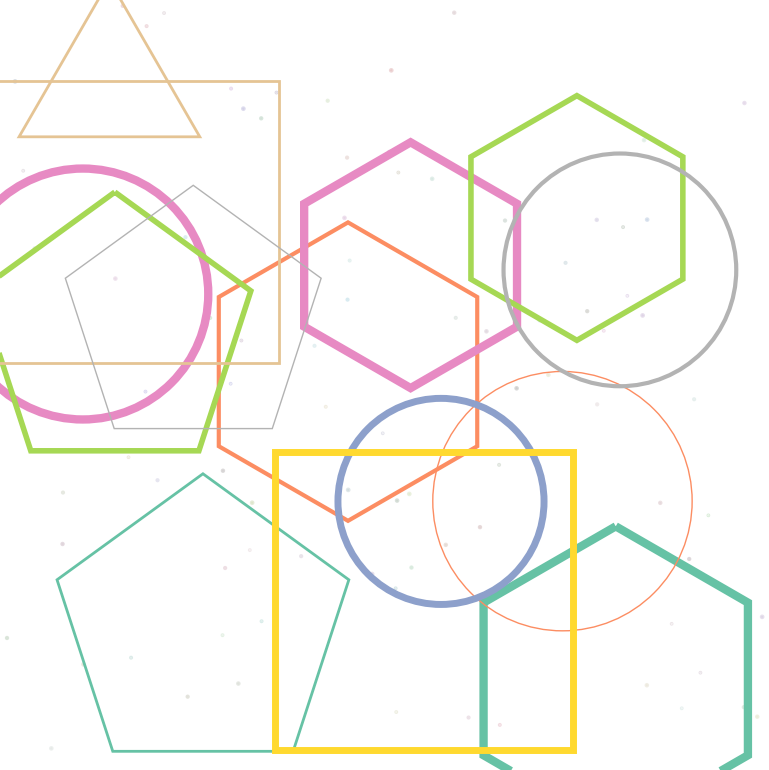[{"shape": "pentagon", "thickness": 1, "radius": 1.0, "center": [0.264, 0.185]}, {"shape": "hexagon", "thickness": 3, "radius": 0.99, "center": [0.8, 0.118]}, {"shape": "circle", "thickness": 0.5, "radius": 0.84, "center": [0.73, 0.349]}, {"shape": "hexagon", "thickness": 1.5, "radius": 0.97, "center": [0.452, 0.517]}, {"shape": "circle", "thickness": 2.5, "radius": 0.67, "center": [0.573, 0.349]}, {"shape": "circle", "thickness": 3, "radius": 0.81, "center": [0.108, 0.618]}, {"shape": "hexagon", "thickness": 3, "radius": 0.8, "center": [0.533, 0.656]}, {"shape": "hexagon", "thickness": 2, "radius": 0.79, "center": [0.749, 0.717]}, {"shape": "pentagon", "thickness": 2, "radius": 0.93, "center": [0.149, 0.565]}, {"shape": "square", "thickness": 2.5, "radius": 0.97, "center": [0.551, 0.219]}, {"shape": "square", "thickness": 1, "radius": 0.92, "center": [0.18, 0.712]}, {"shape": "triangle", "thickness": 1, "radius": 0.68, "center": [0.142, 0.89]}, {"shape": "pentagon", "thickness": 0.5, "radius": 0.87, "center": [0.251, 0.585]}, {"shape": "circle", "thickness": 1.5, "radius": 0.76, "center": [0.805, 0.65]}]